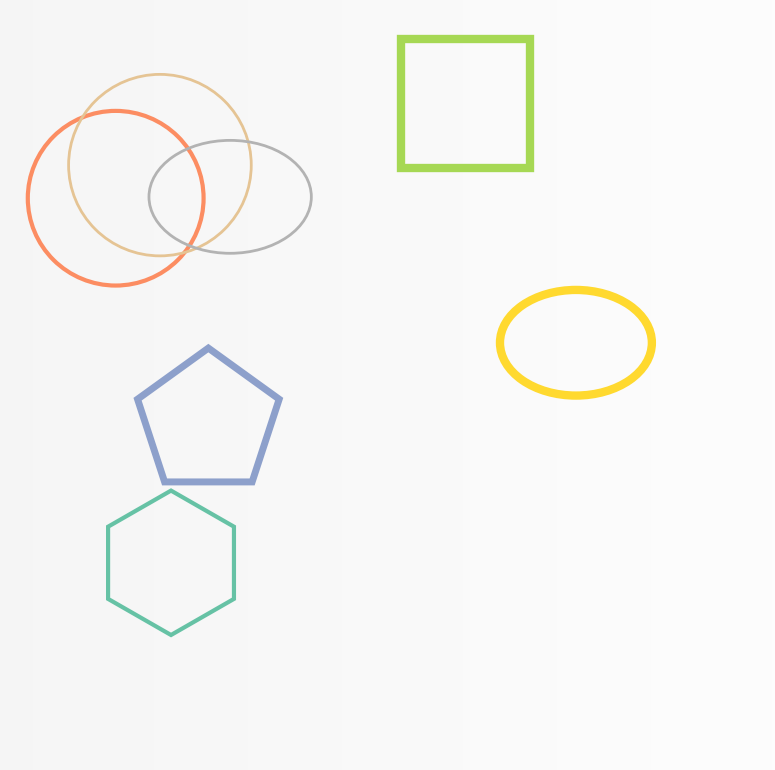[{"shape": "hexagon", "thickness": 1.5, "radius": 0.47, "center": [0.221, 0.269]}, {"shape": "circle", "thickness": 1.5, "radius": 0.57, "center": [0.149, 0.743]}, {"shape": "pentagon", "thickness": 2.5, "radius": 0.48, "center": [0.269, 0.452]}, {"shape": "square", "thickness": 3, "radius": 0.42, "center": [0.601, 0.865]}, {"shape": "oval", "thickness": 3, "radius": 0.49, "center": [0.743, 0.555]}, {"shape": "circle", "thickness": 1, "radius": 0.59, "center": [0.206, 0.786]}, {"shape": "oval", "thickness": 1, "radius": 0.52, "center": [0.297, 0.744]}]